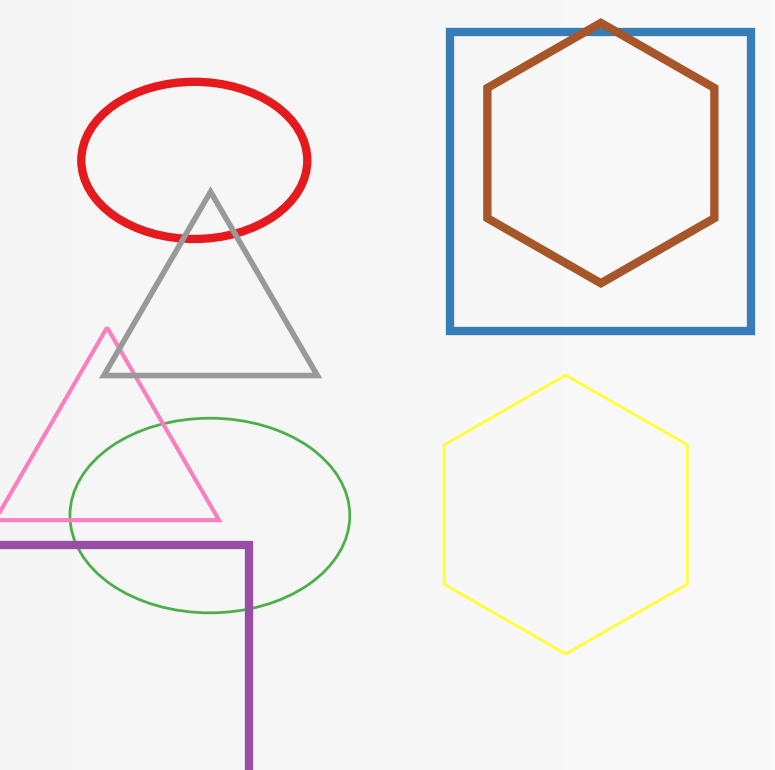[{"shape": "oval", "thickness": 3, "radius": 0.73, "center": [0.251, 0.792]}, {"shape": "square", "thickness": 3, "radius": 0.97, "center": [0.775, 0.764]}, {"shape": "oval", "thickness": 1, "radius": 0.9, "center": [0.271, 0.33]}, {"shape": "square", "thickness": 3, "radius": 0.91, "center": [0.14, 0.111]}, {"shape": "hexagon", "thickness": 1, "radius": 0.91, "center": [0.73, 0.332]}, {"shape": "hexagon", "thickness": 3, "radius": 0.85, "center": [0.775, 0.801]}, {"shape": "triangle", "thickness": 1.5, "radius": 0.83, "center": [0.138, 0.408]}, {"shape": "triangle", "thickness": 2, "radius": 0.8, "center": [0.272, 0.592]}]